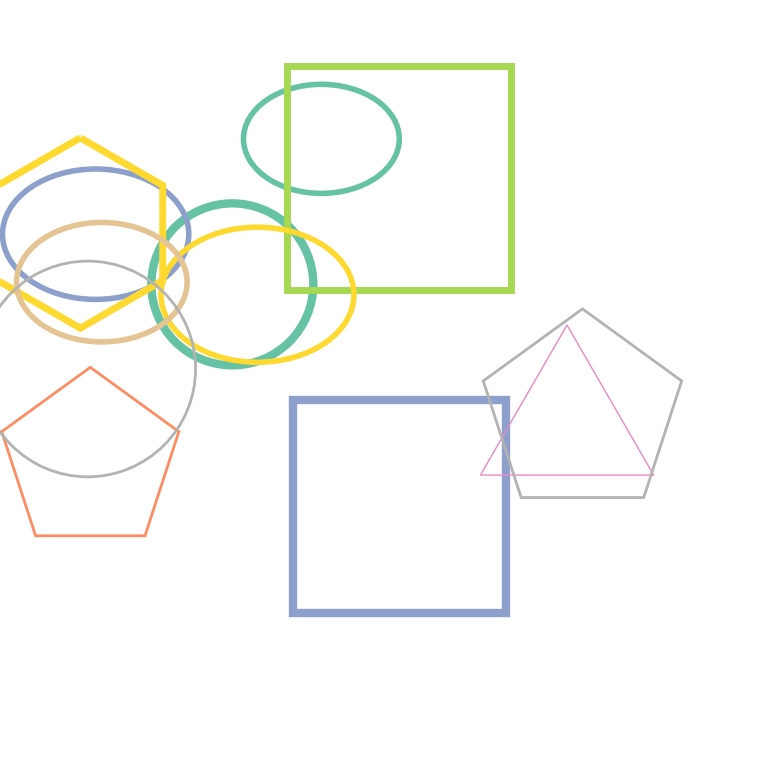[{"shape": "circle", "thickness": 3, "radius": 0.53, "center": [0.302, 0.631]}, {"shape": "oval", "thickness": 2, "radius": 0.51, "center": [0.417, 0.82]}, {"shape": "pentagon", "thickness": 1, "radius": 0.6, "center": [0.117, 0.402]}, {"shape": "oval", "thickness": 2, "radius": 0.6, "center": [0.124, 0.696]}, {"shape": "square", "thickness": 3, "radius": 0.69, "center": [0.518, 0.343]}, {"shape": "triangle", "thickness": 0.5, "radius": 0.65, "center": [0.736, 0.448]}, {"shape": "square", "thickness": 2.5, "radius": 0.73, "center": [0.518, 0.768]}, {"shape": "oval", "thickness": 2, "radius": 0.63, "center": [0.334, 0.617]}, {"shape": "hexagon", "thickness": 2.5, "radius": 0.62, "center": [0.104, 0.697]}, {"shape": "oval", "thickness": 2, "radius": 0.55, "center": [0.132, 0.634]}, {"shape": "circle", "thickness": 1, "radius": 0.7, "center": [0.114, 0.521]}, {"shape": "pentagon", "thickness": 1, "radius": 0.68, "center": [0.756, 0.463]}]